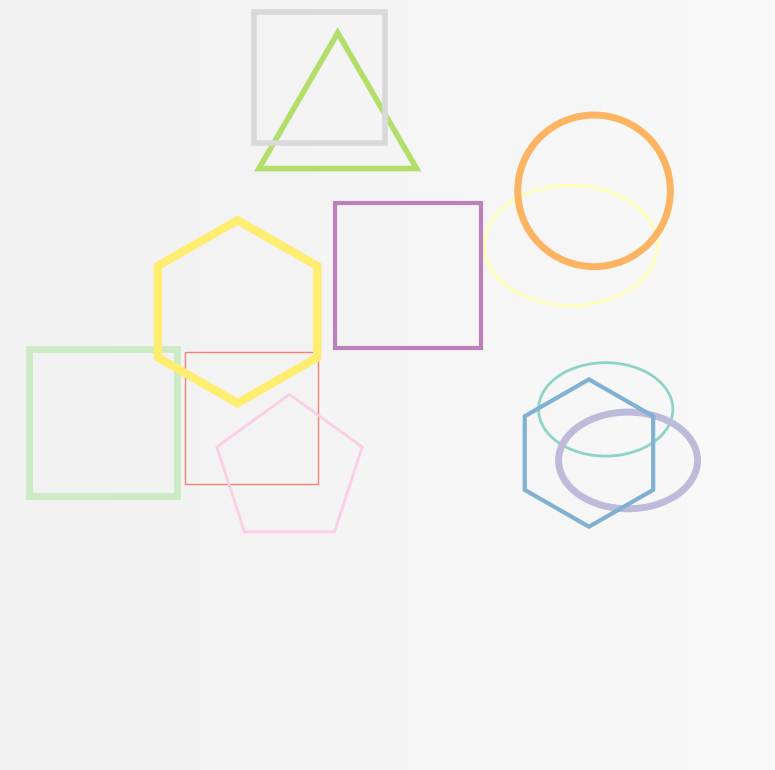[{"shape": "oval", "thickness": 1, "radius": 0.43, "center": [0.782, 0.468]}, {"shape": "oval", "thickness": 1, "radius": 0.56, "center": [0.736, 0.681]}, {"shape": "oval", "thickness": 2.5, "radius": 0.45, "center": [0.81, 0.402]}, {"shape": "square", "thickness": 0.5, "radius": 0.43, "center": [0.325, 0.457]}, {"shape": "hexagon", "thickness": 1.5, "radius": 0.48, "center": [0.76, 0.412]}, {"shape": "circle", "thickness": 2.5, "radius": 0.49, "center": [0.767, 0.752]}, {"shape": "triangle", "thickness": 2, "radius": 0.59, "center": [0.436, 0.84]}, {"shape": "pentagon", "thickness": 1, "radius": 0.49, "center": [0.374, 0.389]}, {"shape": "square", "thickness": 2, "radius": 0.43, "center": [0.412, 0.9]}, {"shape": "square", "thickness": 1.5, "radius": 0.47, "center": [0.526, 0.642]}, {"shape": "square", "thickness": 2.5, "radius": 0.48, "center": [0.133, 0.451]}, {"shape": "hexagon", "thickness": 3, "radius": 0.59, "center": [0.307, 0.595]}]